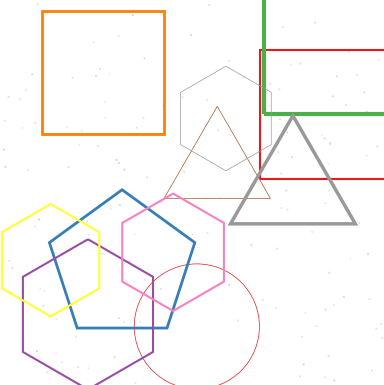[{"shape": "circle", "thickness": 0.5, "radius": 0.81, "center": [0.511, 0.152]}, {"shape": "square", "thickness": 1.5, "radius": 0.84, "center": [0.843, 0.703]}, {"shape": "pentagon", "thickness": 2, "radius": 0.99, "center": [0.317, 0.309]}, {"shape": "square", "thickness": 3, "radius": 0.93, "center": [0.872, 0.892]}, {"shape": "hexagon", "thickness": 1.5, "radius": 0.98, "center": [0.228, 0.183]}, {"shape": "square", "thickness": 2, "radius": 0.8, "center": [0.267, 0.812]}, {"shape": "hexagon", "thickness": 1.5, "radius": 0.73, "center": [0.131, 0.324]}, {"shape": "triangle", "thickness": 0.5, "radius": 0.8, "center": [0.564, 0.564]}, {"shape": "hexagon", "thickness": 1.5, "radius": 0.76, "center": [0.45, 0.345]}, {"shape": "triangle", "thickness": 2.5, "radius": 0.94, "center": [0.761, 0.512]}, {"shape": "hexagon", "thickness": 0.5, "radius": 0.68, "center": [0.587, 0.692]}]